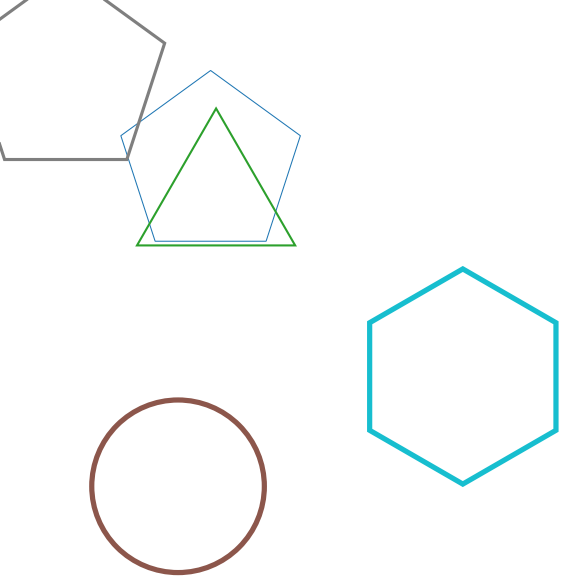[{"shape": "pentagon", "thickness": 0.5, "radius": 0.82, "center": [0.365, 0.714]}, {"shape": "triangle", "thickness": 1, "radius": 0.79, "center": [0.374, 0.653]}, {"shape": "circle", "thickness": 2.5, "radius": 0.75, "center": [0.308, 0.157]}, {"shape": "pentagon", "thickness": 1.5, "radius": 0.9, "center": [0.114, 0.869]}, {"shape": "hexagon", "thickness": 2.5, "radius": 0.93, "center": [0.801, 0.347]}]